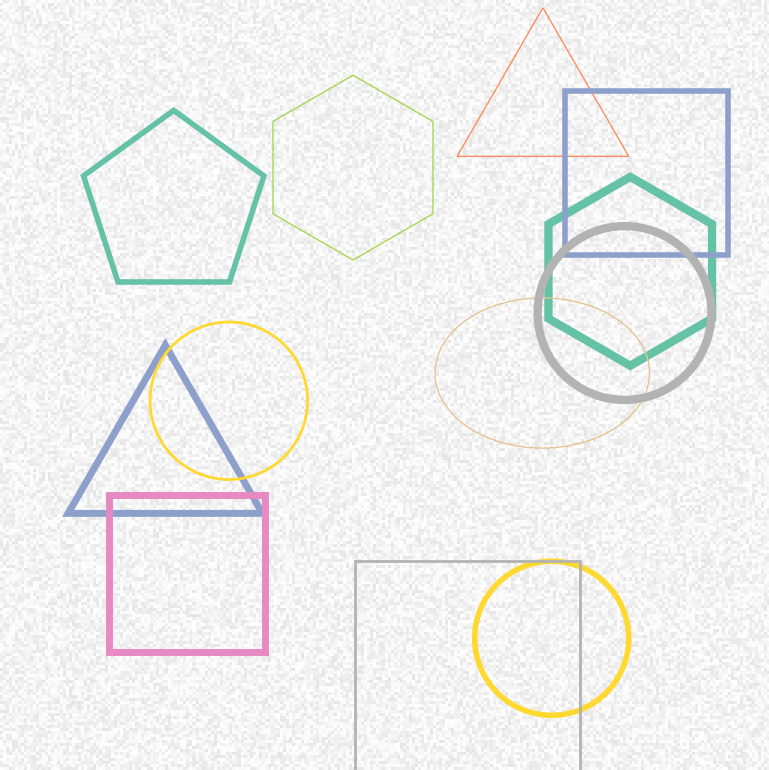[{"shape": "pentagon", "thickness": 2, "radius": 0.62, "center": [0.226, 0.733]}, {"shape": "hexagon", "thickness": 3, "radius": 0.61, "center": [0.818, 0.648]}, {"shape": "triangle", "thickness": 0.5, "radius": 0.64, "center": [0.705, 0.861]}, {"shape": "square", "thickness": 2, "radius": 0.53, "center": [0.84, 0.776]}, {"shape": "triangle", "thickness": 2.5, "radius": 0.73, "center": [0.215, 0.406]}, {"shape": "square", "thickness": 2.5, "radius": 0.51, "center": [0.243, 0.255]}, {"shape": "hexagon", "thickness": 0.5, "radius": 0.6, "center": [0.458, 0.782]}, {"shape": "circle", "thickness": 2, "radius": 0.5, "center": [0.717, 0.171]}, {"shape": "circle", "thickness": 1, "radius": 0.51, "center": [0.297, 0.48]}, {"shape": "oval", "thickness": 0.5, "radius": 0.7, "center": [0.704, 0.516]}, {"shape": "square", "thickness": 1, "radius": 0.73, "center": [0.608, 0.125]}, {"shape": "circle", "thickness": 3, "radius": 0.56, "center": [0.811, 0.593]}]